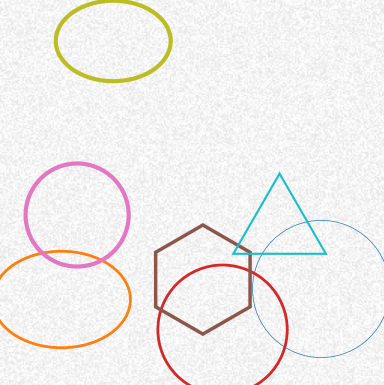[{"shape": "circle", "thickness": 0.5, "radius": 0.89, "center": [0.834, 0.249]}, {"shape": "oval", "thickness": 2, "radius": 0.9, "center": [0.16, 0.222]}, {"shape": "circle", "thickness": 2, "radius": 0.84, "center": [0.578, 0.144]}, {"shape": "hexagon", "thickness": 2.5, "radius": 0.71, "center": [0.527, 0.274]}, {"shape": "circle", "thickness": 3, "radius": 0.67, "center": [0.2, 0.442]}, {"shape": "oval", "thickness": 3, "radius": 0.75, "center": [0.294, 0.894]}, {"shape": "triangle", "thickness": 1.5, "radius": 0.69, "center": [0.726, 0.41]}]